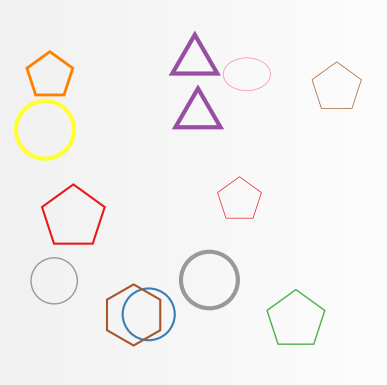[{"shape": "pentagon", "thickness": 1.5, "radius": 0.43, "center": [0.189, 0.436]}, {"shape": "pentagon", "thickness": 0.5, "radius": 0.3, "center": [0.618, 0.481]}, {"shape": "circle", "thickness": 1.5, "radius": 0.34, "center": [0.384, 0.184]}, {"shape": "pentagon", "thickness": 1, "radius": 0.39, "center": [0.764, 0.169]}, {"shape": "triangle", "thickness": 3, "radius": 0.34, "center": [0.511, 0.703]}, {"shape": "triangle", "thickness": 3, "radius": 0.34, "center": [0.503, 0.843]}, {"shape": "pentagon", "thickness": 2, "radius": 0.31, "center": [0.129, 0.804]}, {"shape": "circle", "thickness": 3, "radius": 0.38, "center": [0.116, 0.663]}, {"shape": "pentagon", "thickness": 0.5, "radius": 0.33, "center": [0.869, 0.772]}, {"shape": "hexagon", "thickness": 1.5, "radius": 0.4, "center": [0.345, 0.182]}, {"shape": "oval", "thickness": 0.5, "radius": 0.3, "center": [0.637, 0.807]}, {"shape": "circle", "thickness": 1, "radius": 0.3, "center": [0.14, 0.271]}, {"shape": "circle", "thickness": 3, "radius": 0.37, "center": [0.54, 0.273]}]